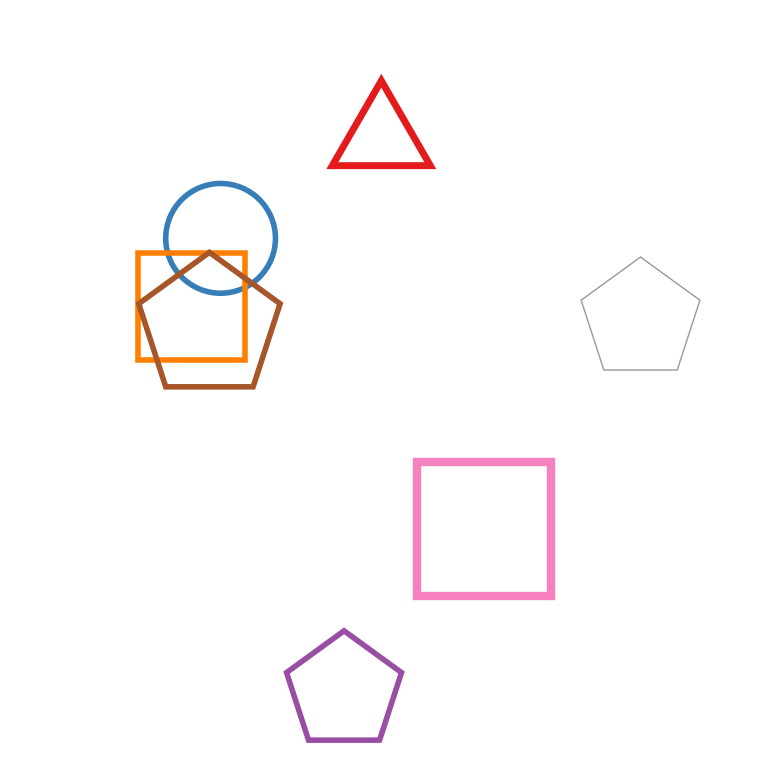[{"shape": "triangle", "thickness": 2.5, "radius": 0.37, "center": [0.495, 0.822]}, {"shape": "circle", "thickness": 2, "radius": 0.36, "center": [0.286, 0.69]}, {"shape": "pentagon", "thickness": 2, "radius": 0.39, "center": [0.447, 0.102]}, {"shape": "square", "thickness": 2, "radius": 0.35, "center": [0.248, 0.602]}, {"shape": "pentagon", "thickness": 2, "radius": 0.48, "center": [0.272, 0.576]}, {"shape": "square", "thickness": 3, "radius": 0.44, "center": [0.628, 0.313]}, {"shape": "pentagon", "thickness": 0.5, "radius": 0.41, "center": [0.832, 0.585]}]